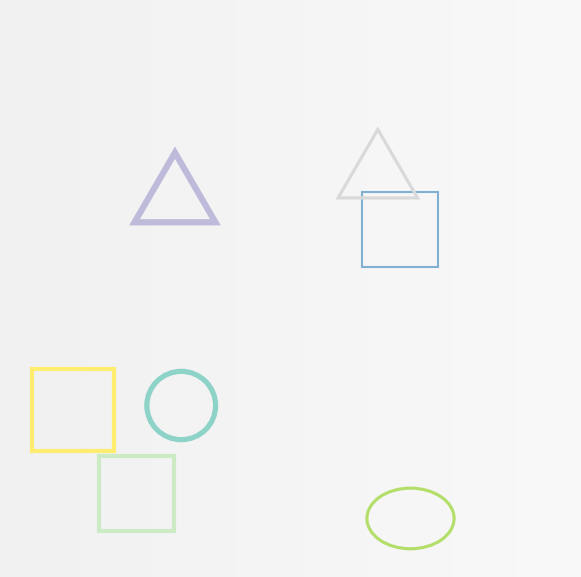[{"shape": "circle", "thickness": 2.5, "radius": 0.3, "center": [0.312, 0.297]}, {"shape": "triangle", "thickness": 3, "radius": 0.4, "center": [0.301, 0.654]}, {"shape": "square", "thickness": 1, "radius": 0.33, "center": [0.688, 0.602]}, {"shape": "oval", "thickness": 1.5, "radius": 0.37, "center": [0.706, 0.101]}, {"shape": "triangle", "thickness": 1.5, "radius": 0.4, "center": [0.65, 0.696]}, {"shape": "square", "thickness": 2, "radius": 0.32, "center": [0.235, 0.145]}, {"shape": "square", "thickness": 2, "radius": 0.35, "center": [0.126, 0.29]}]